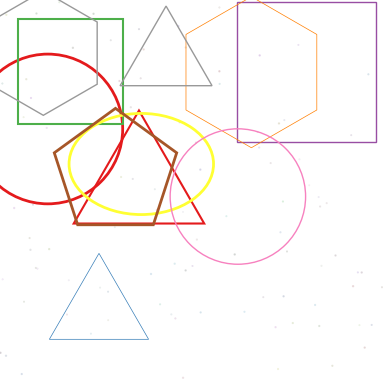[{"shape": "circle", "thickness": 2, "radius": 0.97, "center": [0.124, 0.665]}, {"shape": "triangle", "thickness": 1.5, "radius": 0.98, "center": [0.361, 0.517]}, {"shape": "triangle", "thickness": 0.5, "radius": 0.74, "center": [0.257, 0.193]}, {"shape": "square", "thickness": 1.5, "radius": 0.68, "center": [0.183, 0.814]}, {"shape": "square", "thickness": 1, "radius": 0.9, "center": [0.797, 0.813]}, {"shape": "hexagon", "thickness": 0.5, "radius": 0.98, "center": [0.653, 0.812]}, {"shape": "oval", "thickness": 2, "radius": 0.94, "center": [0.367, 0.574]}, {"shape": "pentagon", "thickness": 2, "radius": 0.84, "center": [0.3, 0.551]}, {"shape": "circle", "thickness": 1, "radius": 0.88, "center": [0.618, 0.49]}, {"shape": "hexagon", "thickness": 1, "radius": 0.81, "center": [0.112, 0.862]}, {"shape": "triangle", "thickness": 1, "radius": 0.69, "center": [0.431, 0.846]}]